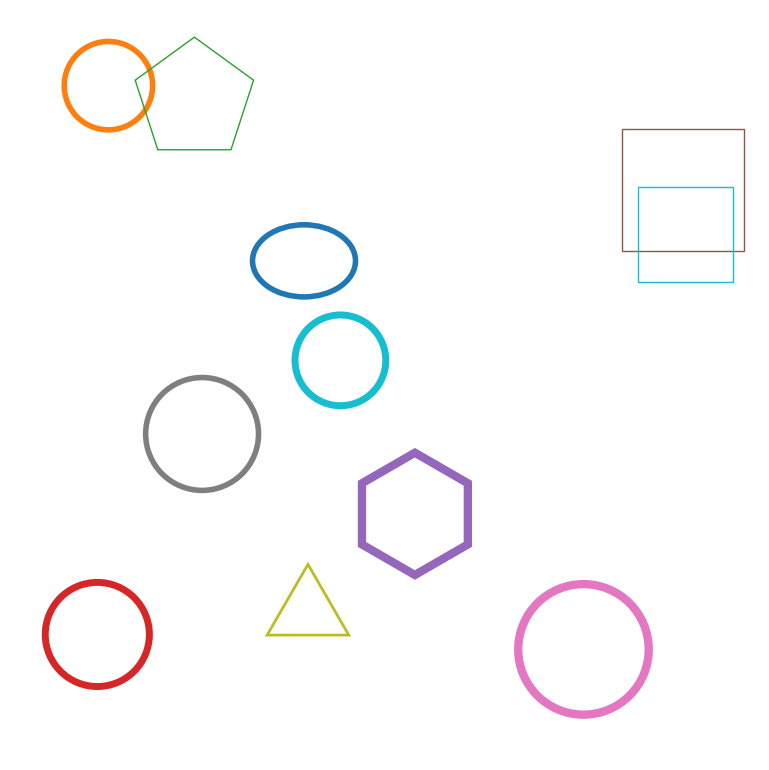[{"shape": "oval", "thickness": 2, "radius": 0.33, "center": [0.395, 0.661]}, {"shape": "circle", "thickness": 2, "radius": 0.29, "center": [0.141, 0.889]}, {"shape": "pentagon", "thickness": 0.5, "radius": 0.4, "center": [0.252, 0.871]}, {"shape": "circle", "thickness": 2.5, "radius": 0.34, "center": [0.126, 0.176]}, {"shape": "hexagon", "thickness": 3, "radius": 0.4, "center": [0.539, 0.333]}, {"shape": "square", "thickness": 0.5, "radius": 0.4, "center": [0.887, 0.753]}, {"shape": "circle", "thickness": 3, "radius": 0.42, "center": [0.758, 0.157]}, {"shape": "circle", "thickness": 2, "radius": 0.37, "center": [0.262, 0.436]}, {"shape": "triangle", "thickness": 1, "radius": 0.31, "center": [0.4, 0.206]}, {"shape": "circle", "thickness": 2.5, "radius": 0.29, "center": [0.442, 0.532]}, {"shape": "square", "thickness": 0.5, "radius": 0.31, "center": [0.89, 0.695]}]